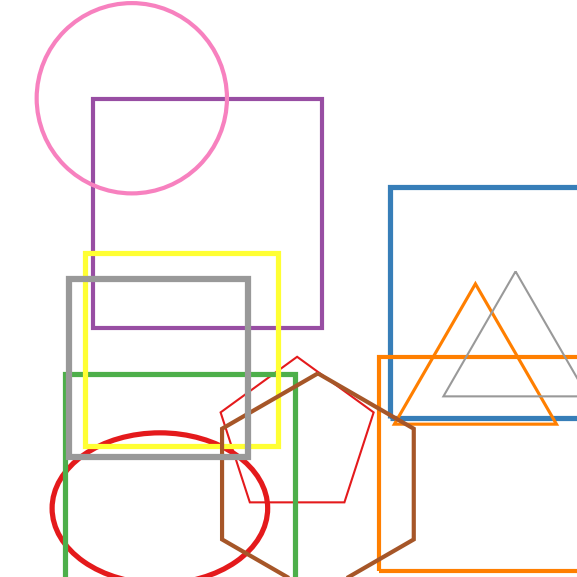[{"shape": "oval", "thickness": 2.5, "radius": 0.93, "center": [0.277, 0.119]}, {"shape": "pentagon", "thickness": 1, "radius": 0.7, "center": [0.514, 0.242]}, {"shape": "square", "thickness": 2.5, "radius": 1.0, "center": [0.876, 0.475]}, {"shape": "square", "thickness": 2.5, "radius": 1.0, "center": [0.312, 0.152]}, {"shape": "square", "thickness": 2, "radius": 0.99, "center": [0.359, 0.629]}, {"shape": "square", "thickness": 2, "radius": 0.93, "center": [0.842, 0.195]}, {"shape": "triangle", "thickness": 1.5, "radius": 0.81, "center": [0.823, 0.346]}, {"shape": "square", "thickness": 2.5, "radius": 0.84, "center": [0.315, 0.394]}, {"shape": "hexagon", "thickness": 2, "radius": 0.96, "center": [0.551, 0.161]}, {"shape": "circle", "thickness": 2, "radius": 0.82, "center": [0.228, 0.829]}, {"shape": "square", "thickness": 3, "radius": 0.77, "center": [0.274, 0.362]}, {"shape": "triangle", "thickness": 1, "radius": 0.72, "center": [0.893, 0.385]}]